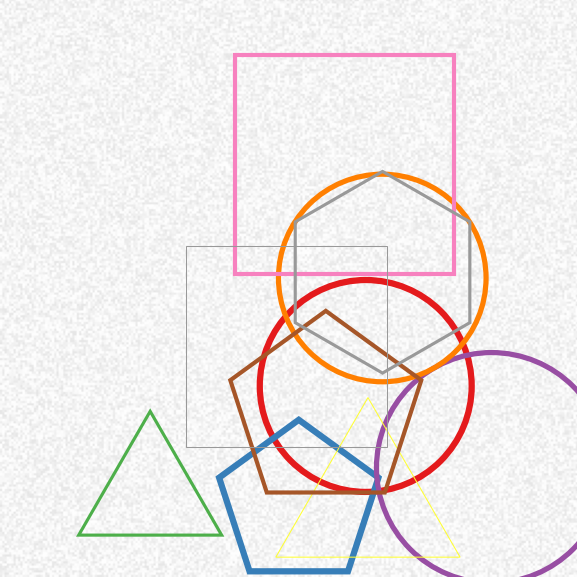[{"shape": "circle", "thickness": 3, "radius": 0.92, "center": [0.633, 0.331]}, {"shape": "pentagon", "thickness": 3, "radius": 0.73, "center": [0.517, 0.127]}, {"shape": "triangle", "thickness": 1.5, "radius": 0.71, "center": [0.26, 0.144]}, {"shape": "circle", "thickness": 2.5, "radius": 1.0, "center": [0.851, 0.189]}, {"shape": "circle", "thickness": 2.5, "radius": 0.9, "center": [0.662, 0.518]}, {"shape": "triangle", "thickness": 0.5, "radius": 0.92, "center": [0.637, 0.126]}, {"shape": "pentagon", "thickness": 2, "radius": 0.87, "center": [0.564, 0.287]}, {"shape": "square", "thickness": 2, "radius": 0.95, "center": [0.596, 0.715]}, {"shape": "square", "thickness": 0.5, "radius": 0.87, "center": [0.496, 0.399]}, {"shape": "hexagon", "thickness": 1.5, "radius": 0.87, "center": [0.662, 0.528]}]